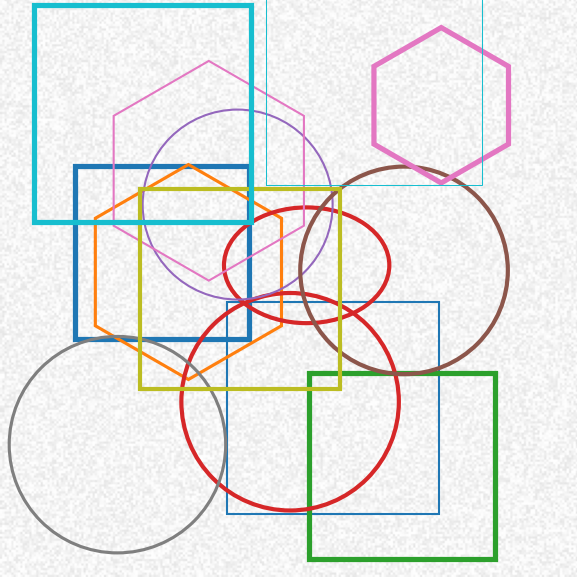[{"shape": "square", "thickness": 1, "radius": 0.92, "center": [0.577, 0.293]}, {"shape": "square", "thickness": 2.5, "radius": 0.75, "center": [0.28, 0.562]}, {"shape": "hexagon", "thickness": 1.5, "radius": 0.93, "center": [0.326, 0.528]}, {"shape": "square", "thickness": 2.5, "radius": 0.81, "center": [0.697, 0.192]}, {"shape": "circle", "thickness": 2, "radius": 0.94, "center": [0.502, 0.303]}, {"shape": "oval", "thickness": 2, "radius": 0.72, "center": [0.531, 0.54]}, {"shape": "circle", "thickness": 1, "radius": 0.82, "center": [0.411, 0.645]}, {"shape": "circle", "thickness": 2, "radius": 0.9, "center": [0.7, 0.531]}, {"shape": "hexagon", "thickness": 2.5, "radius": 0.67, "center": [0.764, 0.817]}, {"shape": "hexagon", "thickness": 1, "radius": 0.95, "center": [0.362, 0.703]}, {"shape": "circle", "thickness": 1.5, "radius": 0.94, "center": [0.203, 0.229]}, {"shape": "square", "thickness": 2, "radius": 0.87, "center": [0.416, 0.499]}, {"shape": "square", "thickness": 0.5, "radius": 0.93, "center": [0.648, 0.866]}, {"shape": "square", "thickness": 2.5, "radius": 0.94, "center": [0.246, 0.803]}]